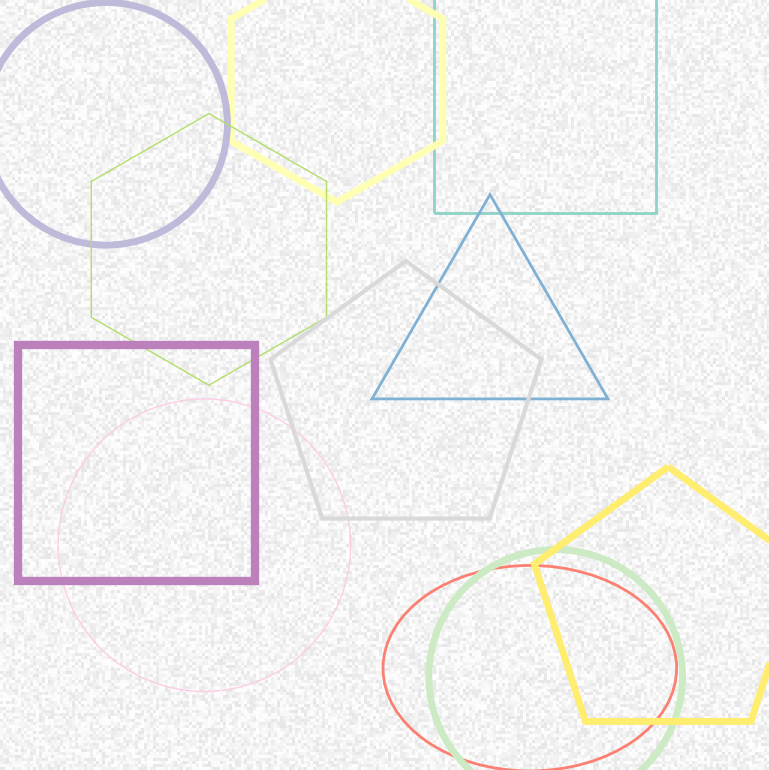[{"shape": "square", "thickness": 1, "radius": 0.72, "center": [0.708, 0.867]}, {"shape": "hexagon", "thickness": 2.5, "radius": 0.79, "center": [0.438, 0.896]}, {"shape": "circle", "thickness": 2.5, "radius": 0.79, "center": [0.138, 0.839]}, {"shape": "oval", "thickness": 1, "radius": 0.95, "center": [0.688, 0.132]}, {"shape": "triangle", "thickness": 1, "radius": 0.88, "center": [0.636, 0.57]}, {"shape": "hexagon", "thickness": 0.5, "radius": 0.88, "center": [0.271, 0.676]}, {"shape": "circle", "thickness": 0.5, "radius": 0.95, "center": [0.265, 0.292]}, {"shape": "pentagon", "thickness": 1.5, "radius": 0.92, "center": [0.527, 0.476]}, {"shape": "square", "thickness": 3, "radius": 0.77, "center": [0.177, 0.399]}, {"shape": "circle", "thickness": 2.5, "radius": 0.82, "center": [0.722, 0.122]}, {"shape": "pentagon", "thickness": 2.5, "radius": 0.91, "center": [0.868, 0.211]}]